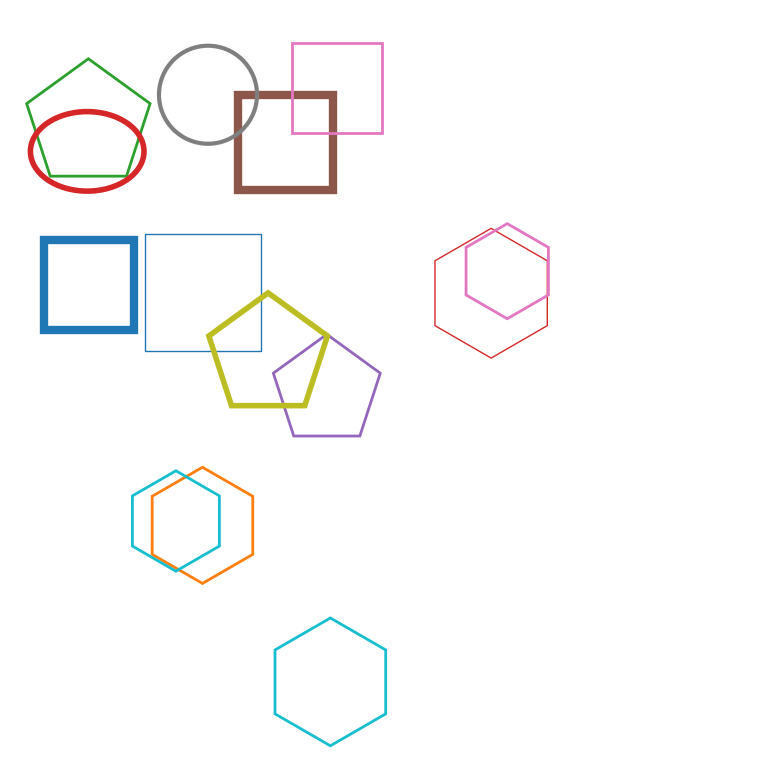[{"shape": "square", "thickness": 3, "radius": 0.29, "center": [0.115, 0.63]}, {"shape": "square", "thickness": 0.5, "radius": 0.38, "center": [0.264, 0.62]}, {"shape": "hexagon", "thickness": 1, "radius": 0.38, "center": [0.263, 0.318]}, {"shape": "pentagon", "thickness": 1, "radius": 0.42, "center": [0.115, 0.839]}, {"shape": "oval", "thickness": 2, "radius": 0.37, "center": [0.113, 0.803]}, {"shape": "hexagon", "thickness": 0.5, "radius": 0.42, "center": [0.638, 0.619]}, {"shape": "pentagon", "thickness": 1, "radius": 0.37, "center": [0.424, 0.493]}, {"shape": "square", "thickness": 3, "radius": 0.31, "center": [0.371, 0.815]}, {"shape": "hexagon", "thickness": 1, "radius": 0.31, "center": [0.659, 0.648]}, {"shape": "square", "thickness": 1, "radius": 0.29, "center": [0.437, 0.885]}, {"shape": "circle", "thickness": 1.5, "radius": 0.32, "center": [0.27, 0.877]}, {"shape": "pentagon", "thickness": 2, "radius": 0.4, "center": [0.348, 0.539]}, {"shape": "hexagon", "thickness": 1, "radius": 0.33, "center": [0.228, 0.323]}, {"shape": "hexagon", "thickness": 1, "radius": 0.41, "center": [0.429, 0.114]}]